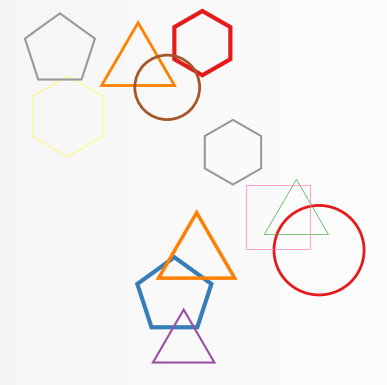[{"shape": "hexagon", "thickness": 3, "radius": 0.42, "center": [0.522, 0.888]}, {"shape": "circle", "thickness": 2, "radius": 0.58, "center": [0.823, 0.35]}, {"shape": "pentagon", "thickness": 3, "radius": 0.5, "center": [0.45, 0.231]}, {"shape": "triangle", "thickness": 0.5, "radius": 0.48, "center": [0.765, 0.439]}, {"shape": "triangle", "thickness": 1.5, "radius": 0.46, "center": [0.474, 0.104]}, {"shape": "triangle", "thickness": 2.5, "radius": 0.57, "center": [0.507, 0.334]}, {"shape": "triangle", "thickness": 2, "radius": 0.54, "center": [0.356, 0.832]}, {"shape": "hexagon", "thickness": 0.5, "radius": 0.52, "center": [0.175, 0.698]}, {"shape": "circle", "thickness": 2, "radius": 0.42, "center": [0.431, 0.773]}, {"shape": "square", "thickness": 0.5, "radius": 0.41, "center": [0.717, 0.436]}, {"shape": "pentagon", "thickness": 1.5, "radius": 0.48, "center": [0.155, 0.87]}, {"shape": "hexagon", "thickness": 1.5, "radius": 0.42, "center": [0.601, 0.605]}]